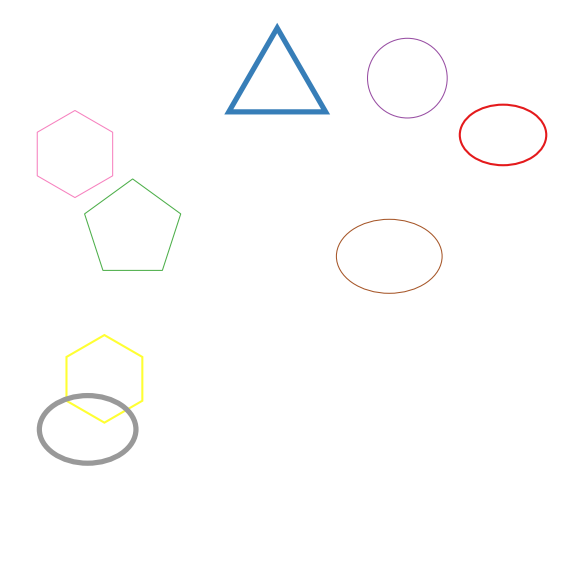[{"shape": "oval", "thickness": 1, "radius": 0.37, "center": [0.871, 0.765]}, {"shape": "triangle", "thickness": 2.5, "radius": 0.48, "center": [0.48, 0.854]}, {"shape": "pentagon", "thickness": 0.5, "radius": 0.44, "center": [0.23, 0.602]}, {"shape": "circle", "thickness": 0.5, "radius": 0.34, "center": [0.705, 0.864]}, {"shape": "hexagon", "thickness": 1, "radius": 0.38, "center": [0.181, 0.343]}, {"shape": "oval", "thickness": 0.5, "radius": 0.46, "center": [0.674, 0.555]}, {"shape": "hexagon", "thickness": 0.5, "radius": 0.38, "center": [0.13, 0.732]}, {"shape": "oval", "thickness": 2.5, "radius": 0.42, "center": [0.152, 0.256]}]